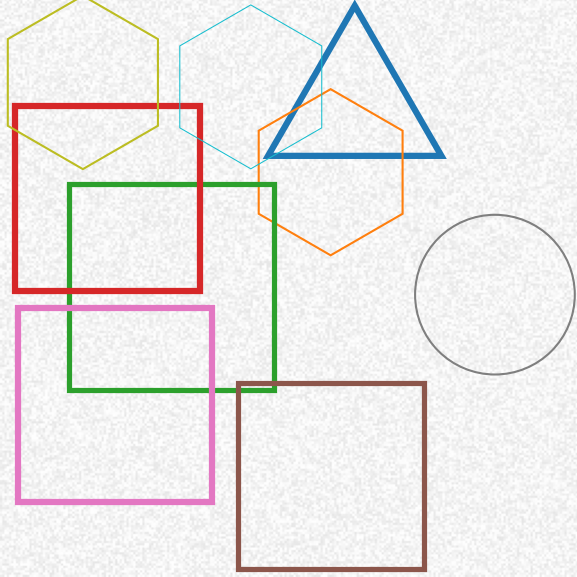[{"shape": "triangle", "thickness": 3, "radius": 0.87, "center": [0.614, 0.816]}, {"shape": "hexagon", "thickness": 1, "radius": 0.72, "center": [0.573, 0.701]}, {"shape": "square", "thickness": 2.5, "radius": 0.89, "center": [0.297, 0.502]}, {"shape": "square", "thickness": 3, "radius": 0.8, "center": [0.186, 0.655]}, {"shape": "square", "thickness": 2.5, "radius": 0.81, "center": [0.573, 0.175]}, {"shape": "square", "thickness": 3, "radius": 0.84, "center": [0.199, 0.298]}, {"shape": "circle", "thickness": 1, "radius": 0.69, "center": [0.857, 0.489]}, {"shape": "hexagon", "thickness": 1, "radius": 0.75, "center": [0.143, 0.856]}, {"shape": "hexagon", "thickness": 0.5, "radius": 0.71, "center": [0.434, 0.849]}]